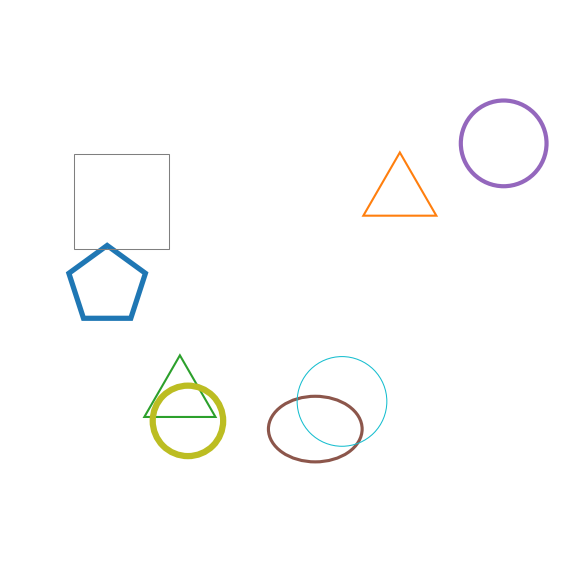[{"shape": "pentagon", "thickness": 2.5, "radius": 0.35, "center": [0.186, 0.504]}, {"shape": "triangle", "thickness": 1, "radius": 0.36, "center": [0.692, 0.662]}, {"shape": "triangle", "thickness": 1, "radius": 0.36, "center": [0.312, 0.313]}, {"shape": "circle", "thickness": 2, "radius": 0.37, "center": [0.872, 0.751]}, {"shape": "oval", "thickness": 1.5, "radius": 0.41, "center": [0.546, 0.256]}, {"shape": "square", "thickness": 0.5, "radius": 0.41, "center": [0.211, 0.65]}, {"shape": "circle", "thickness": 3, "radius": 0.3, "center": [0.325, 0.27]}, {"shape": "circle", "thickness": 0.5, "radius": 0.39, "center": [0.592, 0.304]}]